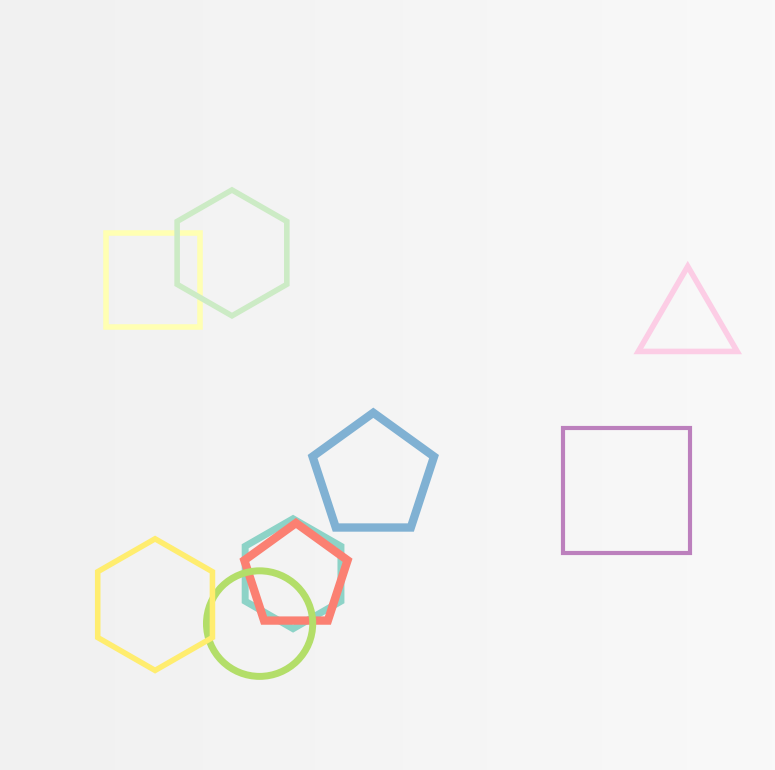[{"shape": "hexagon", "thickness": 2.5, "radius": 0.36, "center": [0.378, 0.255]}, {"shape": "square", "thickness": 2, "radius": 0.31, "center": [0.197, 0.636]}, {"shape": "pentagon", "thickness": 3, "radius": 0.35, "center": [0.382, 0.251]}, {"shape": "pentagon", "thickness": 3, "radius": 0.41, "center": [0.482, 0.382]}, {"shape": "circle", "thickness": 2.5, "radius": 0.34, "center": [0.335, 0.19]}, {"shape": "triangle", "thickness": 2, "radius": 0.37, "center": [0.887, 0.58]}, {"shape": "square", "thickness": 1.5, "radius": 0.41, "center": [0.808, 0.363]}, {"shape": "hexagon", "thickness": 2, "radius": 0.41, "center": [0.299, 0.672]}, {"shape": "hexagon", "thickness": 2, "radius": 0.43, "center": [0.2, 0.215]}]